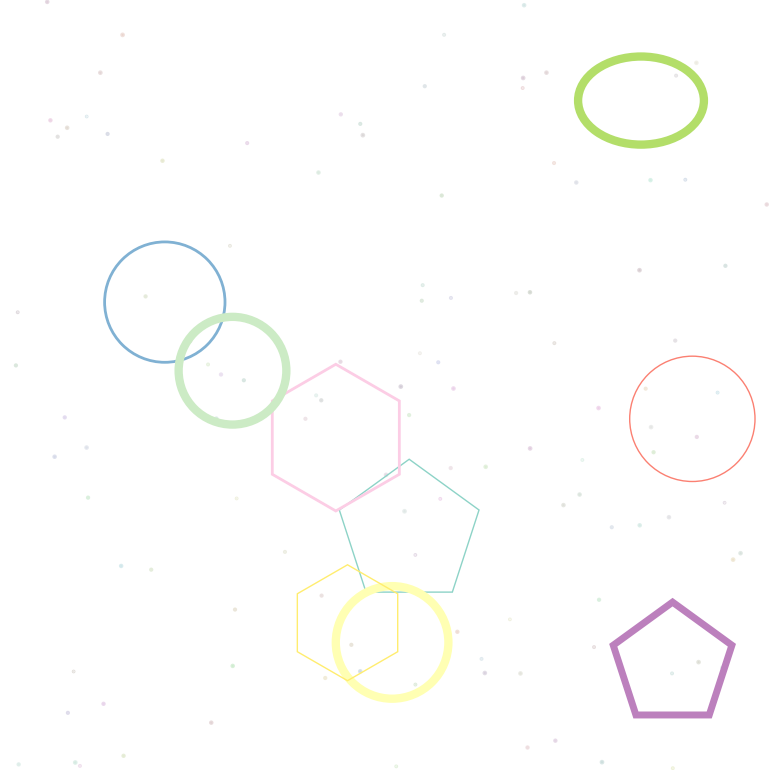[{"shape": "pentagon", "thickness": 0.5, "radius": 0.48, "center": [0.531, 0.308]}, {"shape": "circle", "thickness": 3, "radius": 0.37, "center": [0.509, 0.166]}, {"shape": "circle", "thickness": 0.5, "radius": 0.41, "center": [0.899, 0.456]}, {"shape": "circle", "thickness": 1, "radius": 0.39, "center": [0.214, 0.608]}, {"shape": "oval", "thickness": 3, "radius": 0.41, "center": [0.832, 0.869]}, {"shape": "hexagon", "thickness": 1, "radius": 0.48, "center": [0.436, 0.432]}, {"shape": "pentagon", "thickness": 2.5, "radius": 0.41, "center": [0.873, 0.137]}, {"shape": "circle", "thickness": 3, "radius": 0.35, "center": [0.302, 0.519]}, {"shape": "hexagon", "thickness": 0.5, "radius": 0.38, "center": [0.451, 0.191]}]